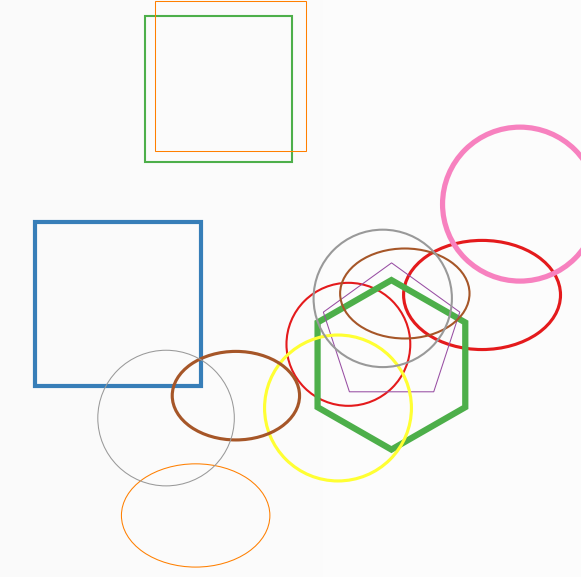[{"shape": "oval", "thickness": 1.5, "radius": 0.67, "center": [0.829, 0.488]}, {"shape": "circle", "thickness": 1, "radius": 0.53, "center": [0.599, 0.403]}, {"shape": "square", "thickness": 2, "radius": 0.71, "center": [0.202, 0.472]}, {"shape": "hexagon", "thickness": 3, "radius": 0.73, "center": [0.673, 0.367]}, {"shape": "square", "thickness": 1, "radius": 0.63, "center": [0.375, 0.845]}, {"shape": "pentagon", "thickness": 0.5, "radius": 0.62, "center": [0.674, 0.421]}, {"shape": "square", "thickness": 0.5, "radius": 0.65, "center": [0.396, 0.868]}, {"shape": "oval", "thickness": 0.5, "radius": 0.64, "center": [0.337, 0.107]}, {"shape": "circle", "thickness": 1.5, "radius": 0.63, "center": [0.581, 0.293]}, {"shape": "oval", "thickness": 1, "radius": 0.56, "center": [0.696, 0.491]}, {"shape": "oval", "thickness": 1.5, "radius": 0.55, "center": [0.406, 0.314]}, {"shape": "circle", "thickness": 2.5, "radius": 0.67, "center": [0.895, 0.646]}, {"shape": "circle", "thickness": 1, "radius": 0.59, "center": [0.658, 0.482]}, {"shape": "circle", "thickness": 0.5, "radius": 0.59, "center": [0.286, 0.275]}]